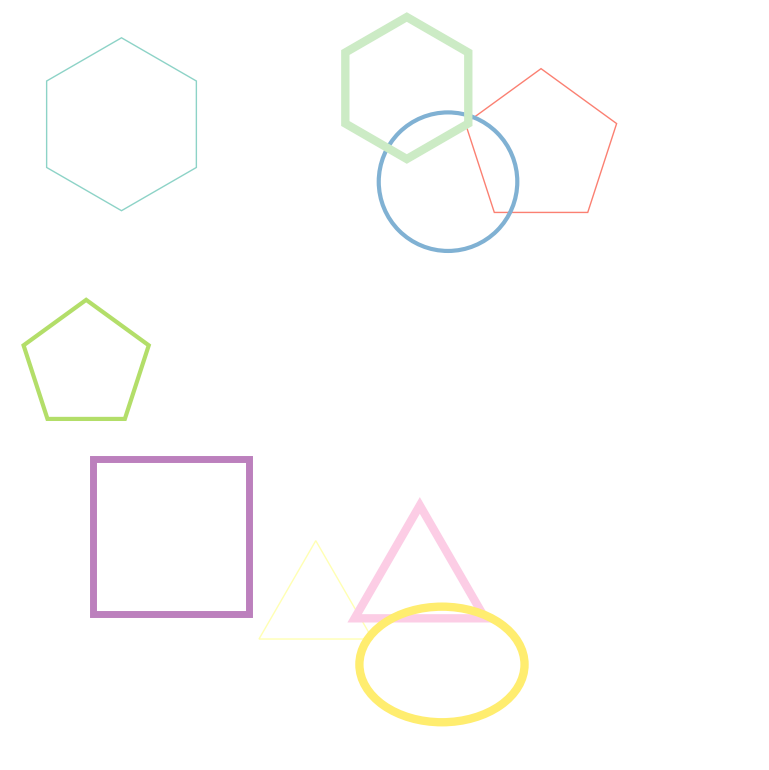[{"shape": "hexagon", "thickness": 0.5, "radius": 0.56, "center": [0.158, 0.839]}, {"shape": "triangle", "thickness": 0.5, "radius": 0.43, "center": [0.41, 0.213]}, {"shape": "pentagon", "thickness": 0.5, "radius": 0.52, "center": [0.703, 0.808]}, {"shape": "circle", "thickness": 1.5, "radius": 0.45, "center": [0.582, 0.764]}, {"shape": "pentagon", "thickness": 1.5, "radius": 0.43, "center": [0.112, 0.525]}, {"shape": "triangle", "thickness": 3, "radius": 0.49, "center": [0.545, 0.246]}, {"shape": "square", "thickness": 2.5, "radius": 0.5, "center": [0.222, 0.303]}, {"shape": "hexagon", "thickness": 3, "radius": 0.46, "center": [0.528, 0.886]}, {"shape": "oval", "thickness": 3, "radius": 0.54, "center": [0.574, 0.137]}]